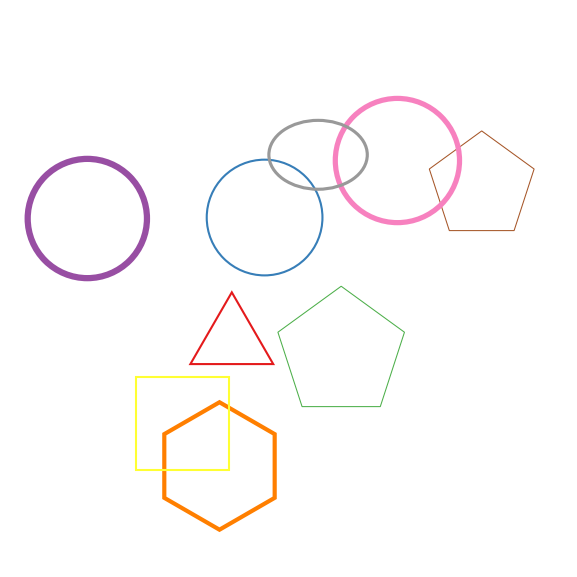[{"shape": "triangle", "thickness": 1, "radius": 0.41, "center": [0.401, 0.41]}, {"shape": "circle", "thickness": 1, "radius": 0.5, "center": [0.458, 0.622]}, {"shape": "pentagon", "thickness": 0.5, "radius": 0.58, "center": [0.591, 0.388]}, {"shape": "circle", "thickness": 3, "radius": 0.52, "center": [0.151, 0.621]}, {"shape": "hexagon", "thickness": 2, "radius": 0.55, "center": [0.38, 0.192]}, {"shape": "square", "thickness": 1, "radius": 0.4, "center": [0.316, 0.265]}, {"shape": "pentagon", "thickness": 0.5, "radius": 0.48, "center": [0.834, 0.677]}, {"shape": "circle", "thickness": 2.5, "radius": 0.54, "center": [0.688, 0.721]}, {"shape": "oval", "thickness": 1.5, "radius": 0.43, "center": [0.551, 0.731]}]